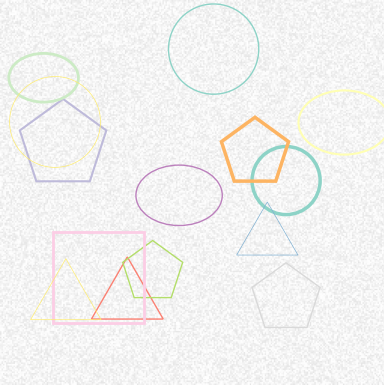[{"shape": "circle", "thickness": 1, "radius": 0.59, "center": [0.555, 0.873]}, {"shape": "circle", "thickness": 2.5, "radius": 0.44, "center": [0.743, 0.531]}, {"shape": "oval", "thickness": 1.5, "radius": 0.6, "center": [0.894, 0.682]}, {"shape": "pentagon", "thickness": 1.5, "radius": 0.59, "center": [0.164, 0.625]}, {"shape": "triangle", "thickness": 1, "radius": 0.54, "center": [0.331, 0.225]}, {"shape": "triangle", "thickness": 0.5, "radius": 0.46, "center": [0.694, 0.383]}, {"shape": "pentagon", "thickness": 2.5, "radius": 0.46, "center": [0.662, 0.604]}, {"shape": "pentagon", "thickness": 1, "radius": 0.41, "center": [0.397, 0.293]}, {"shape": "square", "thickness": 2, "radius": 0.59, "center": [0.256, 0.28]}, {"shape": "pentagon", "thickness": 1, "radius": 0.46, "center": [0.743, 0.225]}, {"shape": "oval", "thickness": 1, "radius": 0.56, "center": [0.465, 0.493]}, {"shape": "oval", "thickness": 2, "radius": 0.45, "center": [0.113, 0.798]}, {"shape": "circle", "thickness": 0.5, "radius": 0.59, "center": [0.143, 0.683]}, {"shape": "triangle", "thickness": 0.5, "radius": 0.53, "center": [0.171, 0.223]}]